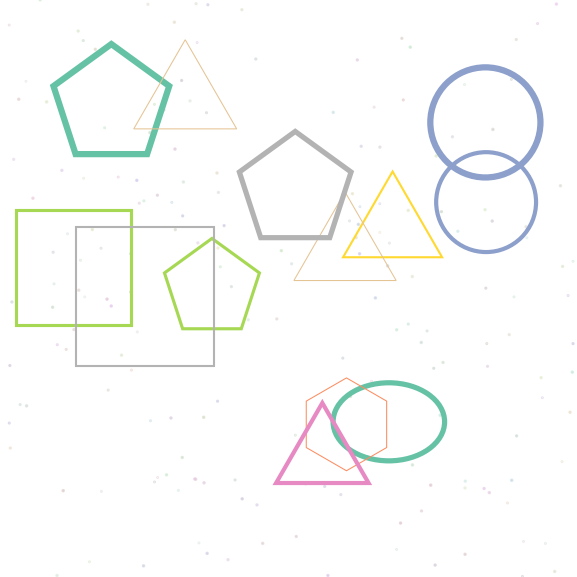[{"shape": "pentagon", "thickness": 3, "radius": 0.53, "center": [0.193, 0.817]}, {"shape": "oval", "thickness": 2.5, "radius": 0.48, "center": [0.673, 0.269]}, {"shape": "hexagon", "thickness": 0.5, "radius": 0.4, "center": [0.6, 0.264]}, {"shape": "circle", "thickness": 2, "radius": 0.43, "center": [0.842, 0.649]}, {"shape": "circle", "thickness": 3, "radius": 0.48, "center": [0.84, 0.787]}, {"shape": "triangle", "thickness": 2, "radius": 0.46, "center": [0.558, 0.209]}, {"shape": "pentagon", "thickness": 1.5, "radius": 0.43, "center": [0.367, 0.5]}, {"shape": "square", "thickness": 1.5, "radius": 0.5, "center": [0.127, 0.536]}, {"shape": "triangle", "thickness": 1, "radius": 0.49, "center": [0.68, 0.603]}, {"shape": "triangle", "thickness": 0.5, "radius": 0.51, "center": [0.321, 0.827]}, {"shape": "triangle", "thickness": 0.5, "radius": 0.51, "center": [0.597, 0.564]}, {"shape": "square", "thickness": 1, "radius": 0.6, "center": [0.251, 0.485]}, {"shape": "pentagon", "thickness": 2.5, "radius": 0.51, "center": [0.511, 0.67]}]